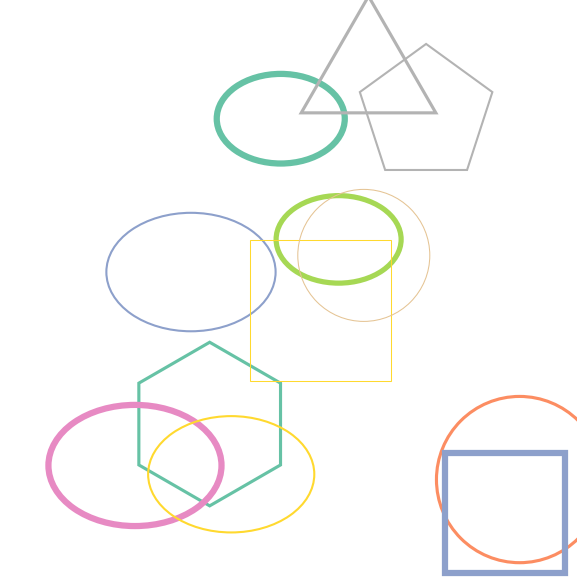[{"shape": "oval", "thickness": 3, "radius": 0.55, "center": [0.486, 0.794]}, {"shape": "hexagon", "thickness": 1.5, "radius": 0.71, "center": [0.363, 0.265]}, {"shape": "circle", "thickness": 1.5, "radius": 0.72, "center": [0.9, 0.169]}, {"shape": "oval", "thickness": 1, "radius": 0.73, "center": [0.331, 0.528]}, {"shape": "square", "thickness": 3, "radius": 0.52, "center": [0.874, 0.112]}, {"shape": "oval", "thickness": 3, "radius": 0.75, "center": [0.234, 0.193]}, {"shape": "oval", "thickness": 2.5, "radius": 0.54, "center": [0.586, 0.585]}, {"shape": "square", "thickness": 0.5, "radius": 0.61, "center": [0.555, 0.461]}, {"shape": "oval", "thickness": 1, "radius": 0.72, "center": [0.4, 0.178]}, {"shape": "circle", "thickness": 0.5, "radius": 0.57, "center": [0.63, 0.557]}, {"shape": "pentagon", "thickness": 1, "radius": 0.6, "center": [0.738, 0.802]}, {"shape": "triangle", "thickness": 1.5, "radius": 0.67, "center": [0.638, 0.871]}]